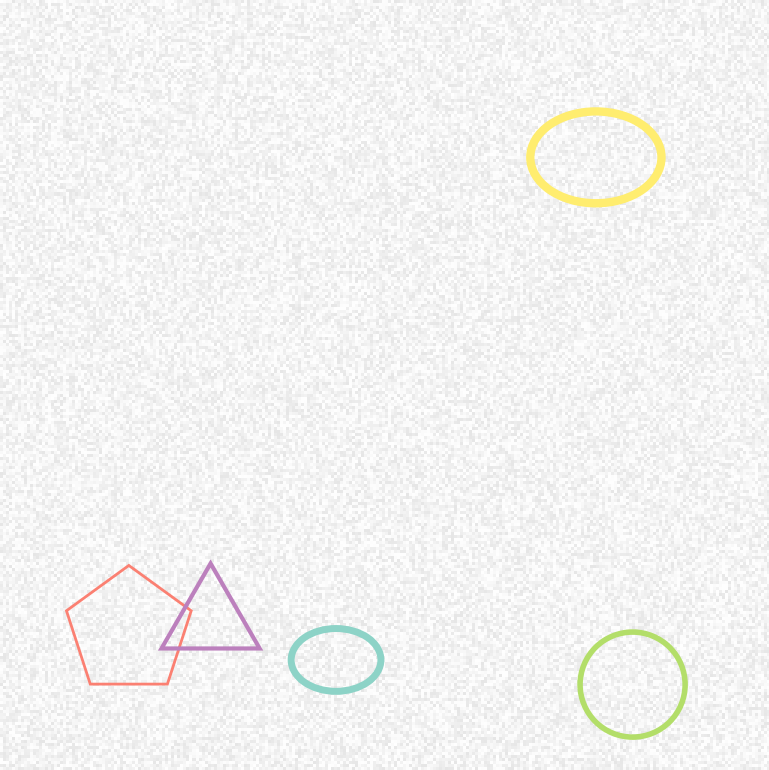[{"shape": "oval", "thickness": 2.5, "radius": 0.29, "center": [0.436, 0.143]}, {"shape": "pentagon", "thickness": 1, "radius": 0.43, "center": [0.167, 0.18]}, {"shape": "circle", "thickness": 2, "radius": 0.34, "center": [0.822, 0.111]}, {"shape": "triangle", "thickness": 1.5, "radius": 0.37, "center": [0.273, 0.195]}, {"shape": "oval", "thickness": 3, "radius": 0.43, "center": [0.774, 0.796]}]